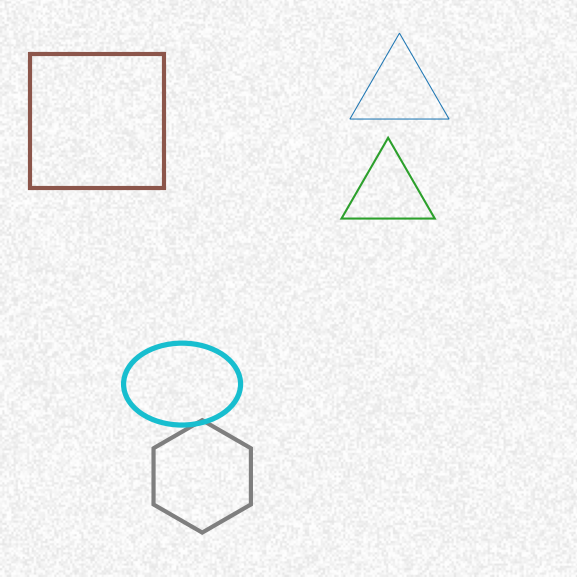[{"shape": "triangle", "thickness": 0.5, "radius": 0.5, "center": [0.692, 0.843]}, {"shape": "triangle", "thickness": 1, "radius": 0.47, "center": [0.672, 0.667]}, {"shape": "square", "thickness": 2, "radius": 0.58, "center": [0.168, 0.79]}, {"shape": "hexagon", "thickness": 2, "radius": 0.49, "center": [0.35, 0.174]}, {"shape": "oval", "thickness": 2.5, "radius": 0.51, "center": [0.315, 0.334]}]